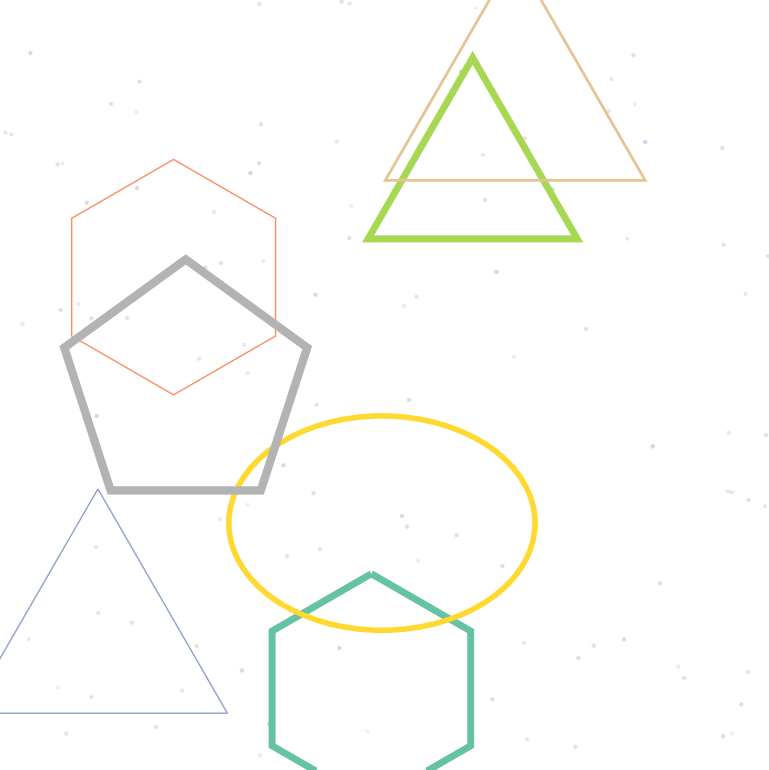[{"shape": "hexagon", "thickness": 2.5, "radius": 0.74, "center": [0.482, 0.106]}, {"shape": "hexagon", "thickness": 0.5, "radius": 0.76, "center": [0.225, 0.64]}, {"shape": "triangle", "thickness": 0.5, "radius": 0.97, "center": [0.127, 0.171]}, {"shape": "triangle", "thickness": 2.5, "radius": 0.78, "center": [0.614, 0.768]}, {"shape": "oval", "thickness": 2, "radius": 0.99, "center": [0.496, 0.321]}, {"shape": "triangle", "thickness": 1, "radius": 0.97, "center": [0.669, 0.863]}, {"shape": "pentagon", "thickness": 3, "radius": 0.83, "center": [0.241, 0.497]}]